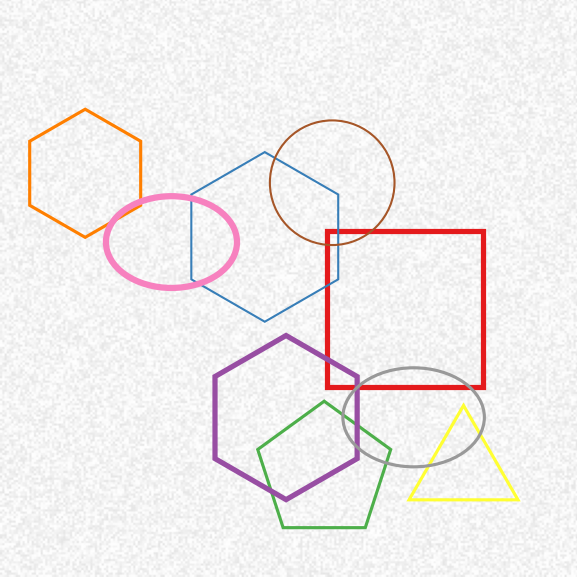[{"shape": "square", "thickness": 2.5, "radius": 0.67, "center": [0.701, 0.463]}, {"shape": "hexagon", "thickness": 1, "radius": 0.73, "center": [0.458, 0.589]}, {"shape": "pentagon", "thickness": 1.5, "radius": 0.61, "center": [0.561, 0.183]}, {"shape": "hexagon", "thickness": 2.5, "radius": 0.71, "center": [0.495, 0.276]}, {"shape": "hexagon", "thickness": 1.5, "radius": 0.55, "center": [0.148, 0.699]}, {"shape": "triangle", "thickness": 1.5, "radius": 0.54, "center": [0.803, 0.188]}, {"shape": "circle", "thickness": 1, "radius": 0.54, "center": [0.575, 0.683]}, {"shape": "oval", "thickness": 3, "radius": 0.57, "center": [0.297, 0.58]}, {"shape": "oval", "thickness": 1.5, "radius": 0.61, "center": [0.716, 0.277]}]